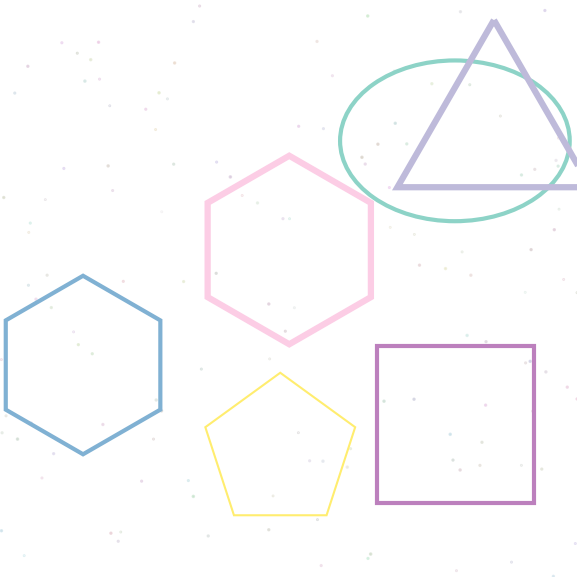[{"shape": "oval", "thickness": 2, "radius": 0.99, "center": [0.788, 0.755]}, {"shape": "triangle", "thickness": 3, "radius": 0.96, "center": [0.855, 0.771]}, {"shape": "hexagon", "thickness": 2, "radius": 0.77, "center": [0.144, 0.367]}, {"shape": "hexagon", "thickness": 3, "radius": 0.82, "center": [0.501, 0.566]}, {"shape": "square", "thickness": 2, "radius": 0.68, "center": [0.788, 0.263]}, {"shape": "pentagon", "thickness": 1, "radius": 0.68, "center": [0.485, 0.217]}]